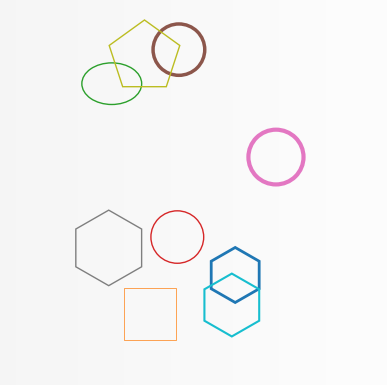[{"shape": "hexagon", "thickness": 2, "radius": 0.36, "center": [0.607, 0.286]}, {"shape": "square", "thickness": 0.5, "radius": 0.34, "center": [0.388, 0.183]}, {"shape": "oval", "thickness": 1, "radius": 0.39, "center": [0.288, 0.783]}, {"shape": "circle", "thickness": 1, "radius": 0.34, "center": [0.458, 0.384]}, {"shape": "circle", "thickness": 2.5, "radius": 0.33, "center": [0.462, 0.871]}, {"shape": "circle", "thickness": 3, "radius": 0.36, "center": [0.712, 0.592]}, {"shape": "hexagon", "thickness": 1, "radius": 0.49, "center": [0.281, 0.356]}, {"shape": "pentagon", "thickness": 1, "radius": 0.48, "center": [0.373, 0.852]}, {"shape": "hexagon", "thickness": 1.5, "radius": 0.41, "center": [0.598, 0.208]}]